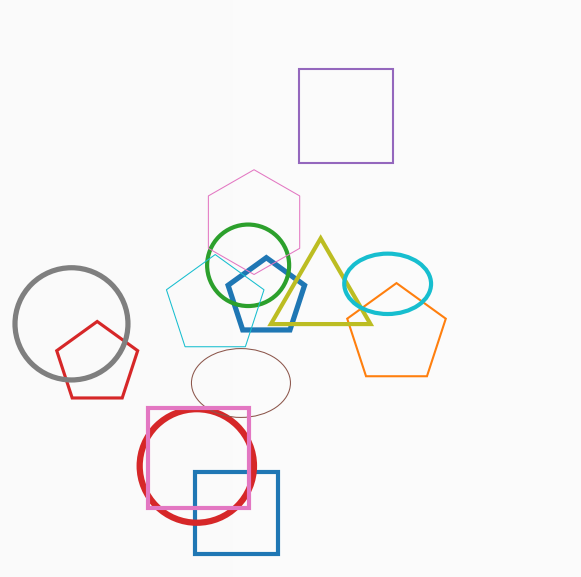[{"shape": "pentagon", "thickness": 2.5, "radius": 0.35, "center": [0.458, 0.484]}, {"shape": "square", "thickness": 2, "radius": 0.35, "center": [0.407, 0.111]}, {"shape": "pentagon", "thickness": 1, "radius": 0.45, "center": [0.682, 0.42]}, {"shape": "circle", "thickness": 2, "radius": 0.35, "center": [0.427, 0.54]}, {"shape": "circle", "thickness": 3, "radius": 0.49, "center": [0.339, 0.192]}, {"shape": "pentagon", "thickness": 1.5, "radius": 0.37, "center": [0.167, 0.369]}, {"shape": "square", "thickness": 1, "radius": 0.4, "center": [0.595, 0.798]}, {"shape": "oval", "thickness": 0.5, "radius": 0.43, "center": [0.415, 0.336]}, {"shape": "hexagon", "thickness": 0.5, "radius": 0.45, "center": [0.437, 0.615]}, {"shape": "square", "thickness": 2, "radius": 0.44, "center": [0.341, 0.206]}, {"shape": "circle", "thickness": 2.5, "radius": 0.49, "center": [0.123, 0.438]}, {"shape": "triangle", "thickness": 2, "radius": 0.49, "center": [0.552, 0.487]}, {"shape": "oval", "thickness": 2, "radius": 0.37, "center": [0.667, 0.508]}, {"shape": "pentagon", "thickness": 0.5, "radius": 0.44, "center": [0.37, 0.47]}]